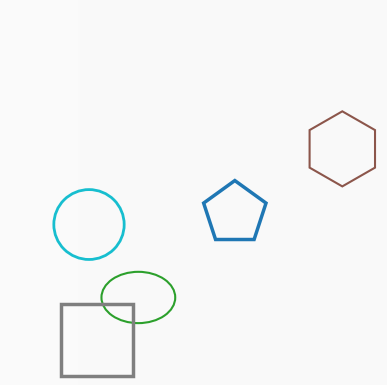[{"shape": "pentagon", "thickness": 2.5, "radius": 0.42, "center": [0.606, 0.446]}, {"shape": "oval", "thickness": 1.5, "radius": 0.48, "center": [0.357, 0.227]}, {"shape": "hexagon", "thickness": 1.5, "radius": 0.49, "center": [0.883, 0.613]}, {"shape": "square", "thickness": 2.5, "radius": 0.47, "center": [0.251, 0.116]}, {"shape": "circle", "thickness": 2, "radius": 0.45, "center": [0.23, 0.417]}]